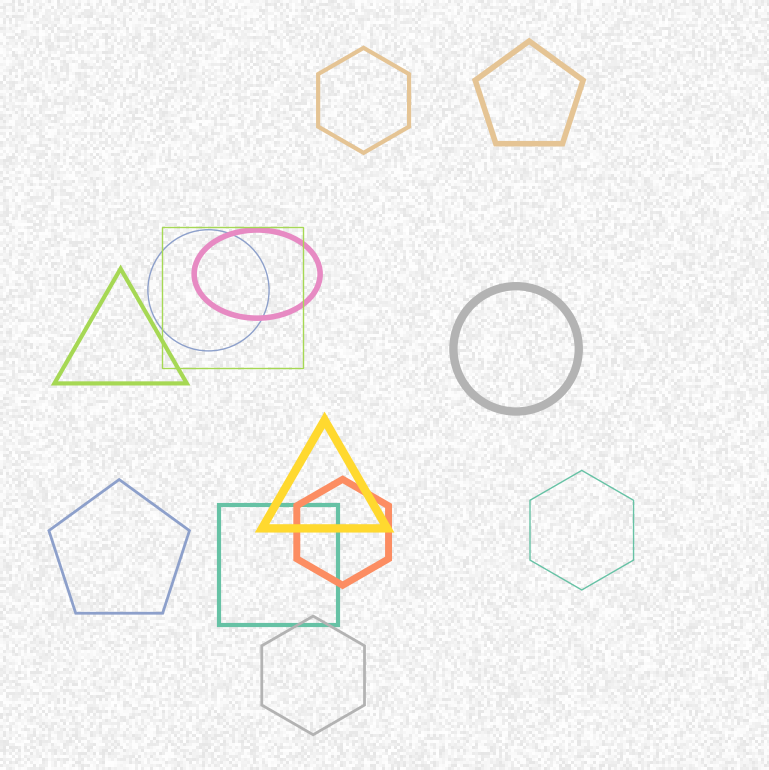[{"shape": "hexagon", "thickness": 0.5, "radius": 0.39, "center": [0.756, 0.311]}, {"shape": "square", "thickness": 1.5, "radius": 0.39, "center": [0.362, 0.266]}, {"shape": "hexagon", "thickness": 2.5, "radius": 0.34, "center": [0.445, 0.309]}, {"shape": "pentagon", "thickness": 1, "radius": 0.48, "center": [0.155, 0.281]}, {"shape": "circle", "thickness": 0.5, "radius": 0.39, "center": [0.271, 0.623]}, {"shape": "oval", "thickness": 2, "radius": 0.41, "center": [0.334, 0.644]}, {"shape": "square", "thickness": 0.5, "radius": 0.46, "center": [0.301, 0.613]}, {"shape": "triangle", "thickness": 1.5, "radius": 0.5, "center": [0.157, 0.552]}, {"shape": "triangle", "thickness": 3, "radius": 0.47, "center": [0.422, 0.361]}, {"shape": "hexagon", "thickness": 1.5, "radius": 0.34, "center": [0.472, 0.87]}, {"shape": "pentagon", "thickness": 2, "radius": 0.37, "center": [0.687, 0.873]}, {"shape": "hexagon", "thickness": 1, "radius": 0.39, "center": [0.407, 0.123]}, {"shape": "circle", "thickness": 3, "radius": 0.41, "center": [0.67, 0.547]}]